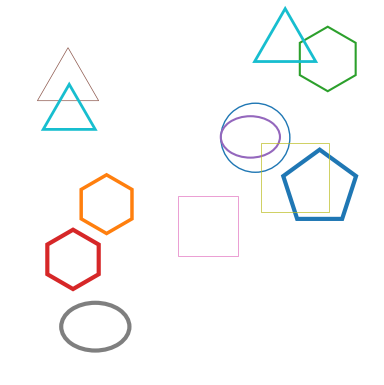[{"shape": "pentagon", "thickness": 3, "radius": 0.5, "center": [0.83, 0.512]}, {"shape": "circle", "thickness": 1, "radius": 0.45, "center": [0.663, 0.642]}, {"shape": "hexagon", "thickness": 2.5, "radius": 0.38, "center": [0.277, 0.47]}, {"shape": "hexagon", "thickness": 1.5, "radius": 0.42, "center": [0.851, 0.847]}, {"shape": "hexagon", "thickness": 3, "radius": 0.39, "center": [0.19, 0.326]}, {"shape": "oval", "thickness": 1.5, "radius": 0.38, "center": [0.65, 0.644]}, {"shape": "triangle", "thickness": 0.5, "radius": 0.46, "center": [0.177, 0.784]}, {"shape": "square", "thickness": 0.5, "radius": 0.39, "center": [0.54, 0.413]}, {"shape": "oval", "thickness": 3, "radius": 0.44, "center": [0.248, 0.152]}, {"shape": "square", "thickness": 0.5, "radius": 0.44, "center": [0.766, 0.539]}, {"shape": "triangle", "thickness": 2, "radius": 0.39, "center": [0.18, 0.703]}, {"shape": "triangle", "thickness": 2, "radius": 0.46, "center": [0.741, 0.886]}]